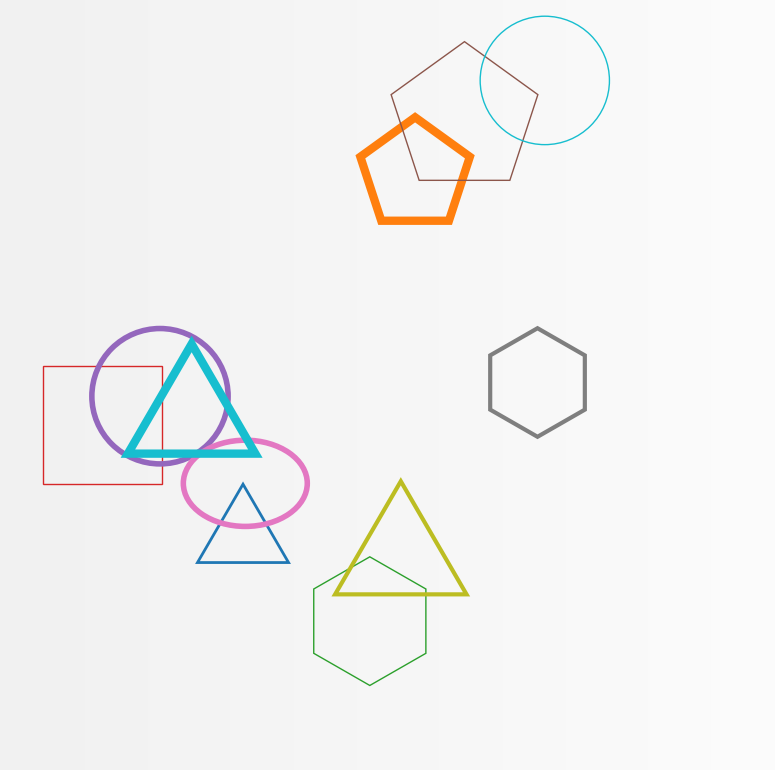[{"shape": "triangle", "thickness": 1, "radius": 0.34, "center": [0.314, 0.303]}, {"shape": "pentagon", "thickness": 3, "radius": 0.37, "center": [0.536, 0.773]}, {"shape": "hexagon", "thickness": 0.5, "radius": 0.42, "center": [0.477, 0.193]}, {"shape": "square", "thickness": 0.5, "radius": 0.38, "center": [0.132, 0.448]}, {"shape": "circle", "thickness": 2, "radius": 0.44, "center": [0.206, 0.485]}, {"shape": "pentagon", "thickness": 0.5, "radius": 0.5, "center": [0.599, 0.846]}, {"shape": "oval", "thickness": 2, "radius": 0.4, "center": [0.317, 0.372]}, {"shape": "hexagon", "thickness": 1.5, "radius": 0.35, "center": [0.694, 0.503]}, {"shape": "triangle", "thickness": 1.5, "radius": 0.49, "center": [0.517, 0.277]}, {"shape": "triangle", "thickness": 3, "radius": 0.47, "center": [0.247, 0.458]}, {"shape": "circle", "thickness": 0.5, "radius": 0.42, "center": [0.703, 0.896]}]